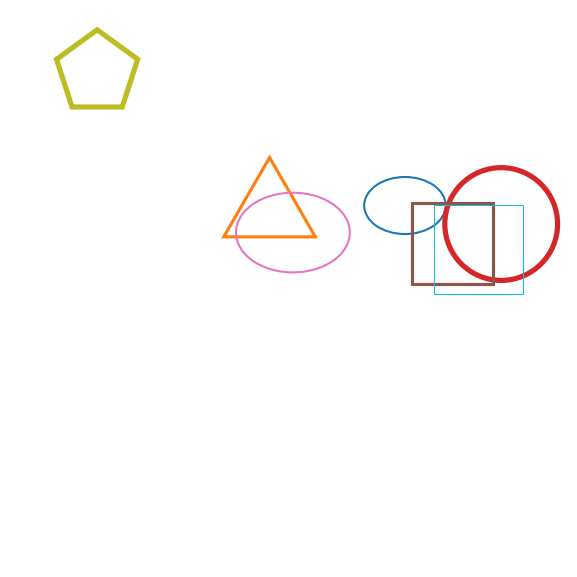[{"shape": "oval", "thickness": 1, "radius": 0.35, "center": [0.701, 0.643]}, {"shape": "triangle", "thickness": 1.5, "radius": 0.46, "center": [0.467, 0.635]}, {"shape": "circle", "thickness": 2.5, "radius": 0.49, "center": [0.868, 0.611]}, {"shape": "square", "thickness": 1.5, "radius": 0.35, "center": [0.783, 0.578]}, {"shape": "oval", "thickness": 1, "radius": 0.49, "center": [0.507, 0.596]}, {"shape": "pentagon", "thickness": 2.5, "radius": 0.37, "center": [0.168, 0.874]}, {"shape": "square", "thickness": 0.5, "radius": 0.38, "center": [0.829, 0.568]}]